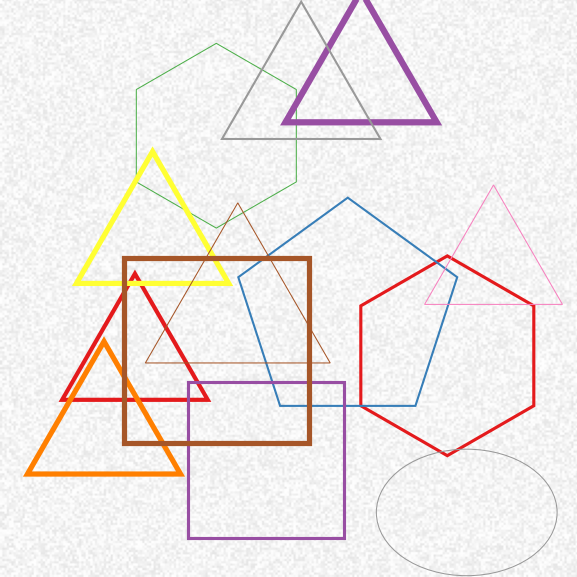[{"shape": "triangle", "thickness": 2, "radius": 0.73, "center": [0.234, 0.38]}, {"shape": "hexagon", "thickness": 1.5, "radius": 0.86, "center": [0.775, 0.383]}, {"shape": "pentagon", "thickness": 1, "radius": 1.0, "center": [0.602, 0.458]}, {"shape": "hexagon", "thickness": 0.5, "radius": 0.8, "center": [0.375, 0.764]}, {"shape": "square", "thickness": 1.5, "radius": 0.68, "center": [0.461, 0.202]}, {"shape": "triangle", "thickness": 3, "radius": 0.76, "center": [0.625, 0.863]}, {"shape": "triangle", "thickness": 2.5, "radius": 0.77, "center": [0.18, 0.255]}, {"shape": "triangle", "thickness": 2.5, "radius": 0.76, "center": [0.264, 0.584]}, {"shape": "square", "thickness": 2.5, "radius": 0.8, "center": [0.375, 0.392]}, {"shape": "triangle", "thickness": 0.5, "radius": 0.92, "center": [0.412, 0.463]}, {"shape": "triangle", "thickness": 0.5, "radius": 0.69, "center": [0.855, 0.541]}, {"shape": "triangle", "thickness": 1, "radius": 0.79, "center": [0.522, 0.838]}, {"shape": "oval", "thickness": 0.5, "radius": 0.78, "center": [0.808, 0.112]}]